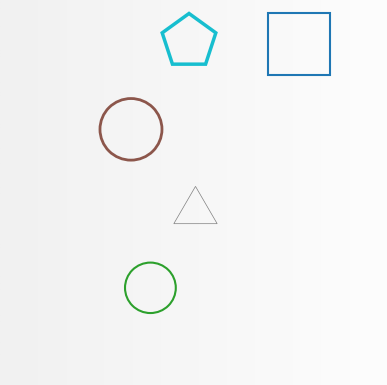[{"shape": "square", "thickness": 1.5, "radius": 0.4, "center": [0.772, 0.886]}, {"shape": "circle", "thickness": 1.5, "radius": 0.33, "center": [0.388, 0.252]}, {"shape": "circle", "thickness": 2, "radius": 0.4, "center": [0.338, 0.664]}, {"shape": "triangle", "thickness": 0.5, "radius": 0.32, "center": [0.504, 0.451]}, {"shape": "pentagon", "thickness": 2.5, "radius": 0.36, "center": [0.488, 0.892]}]